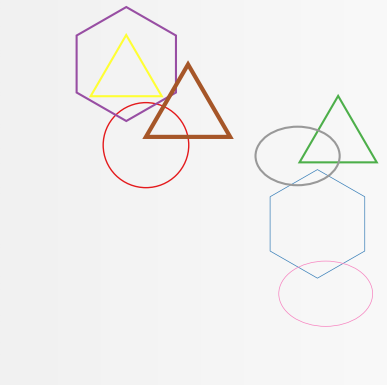[{"shape": "circle", "thickness": 1, "radius": 0.55, "center": [0.377, 0.623]}, {"shape": "hexagon", "thickness": 0.5, "radius": 0.71, "center": [0.819, 0.418]}, {"shape": "triangle", "thickness": 1.5, "radius": 0.58, "center": [0.873, 0.636]}, {"shape": "hexagon", "thickness": 1.5, "radius": 0.74, "center": [0.326, 0.834]}, {"shape": "triangle", "thickness": 1.5, "radius": 0.53, "center": [0.326, 0.803]}, {"shape": "triangle", "thickness": 3, "radius": 0.63, "center": [0.485, 0.707]}, {"shape": "oval", "thickness": 0.5, "radius": 0.61, "center": [0.841, 0.237]}, {"shape": "oval", "thickness": 1.5, "radius": 0.54, "center": [0.768, 0.595]}]